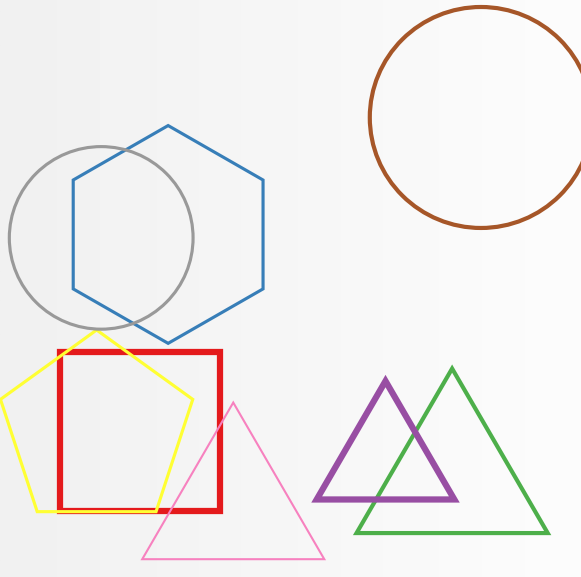[{"shape": "square", "thickness": 3, "radius": 0.69, "center": [0.241, 0.252]}, {"shape": "hexagon", "thickness": 1.5, "radius": 0.94, "center": [0.289, 0.593]}, {"shape": "triangle", "thickness": 2, "radius": 0.95, "center": [0.778, 0.171]}, {"shape": "triangle", "thickness": 3, "radius": 0.68, "center": [0.663, 0.203]}, {"shape": "pentagon", "thickness": 1.5, "radius": 0.87, "center": [0.166, 0.254]}, {"shape": "circle", "thickness": 2, "radius": 0.96, "center": [0.828, 0.796]}, {"shape": "triangle", "thickness": 1, "radius": 0.9, "center": [0.401, 0.121]}, {"shape": "circle", "thickness": 1.5, "radius": 0.79, "center": [0.174, 0.587]}]